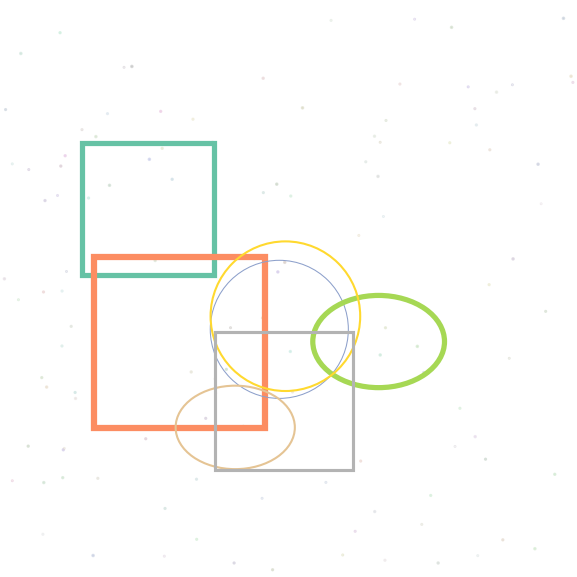[{"shape": "square", "thickness": 2.5, "radius": 0.57, "center": [0.256, 0.637]}, {"shape": "square", "thickness": 3, "radius": 0.74, "center": [0.311, 0.406]}, {"shape": "circle", "thickness": 0.5, "radius": 0.6, "center": [0.484, 0.429]}, {"shape": "oval", "thickness": 2.5, "radius": 0.57, "center": [0.656, 0.408]}, {"shape": "circle", "thickness": 1, "radius": 0.65, "center": [0.494, 0.452]}, {"shape": "oval", "thickness": 1, "radius": 0.52, "center": [0.407, 0.259]}, {"shape": "square", "thickness": 1.5, "radius": 0.6, "center": [0.492, 0.304]}]